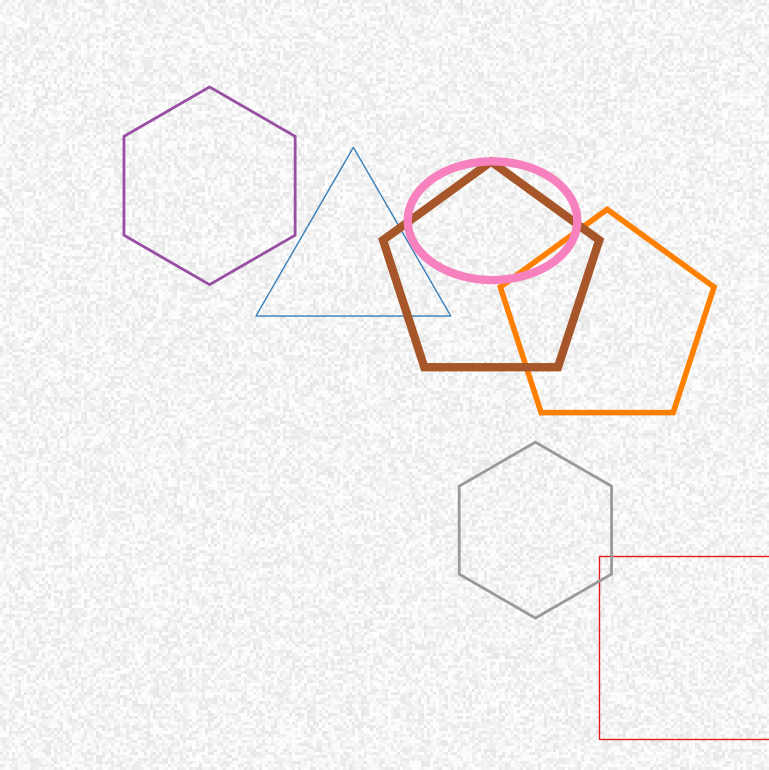[{"shape": "square", "thickness": 0.5, "radius": 0.59, "center": [0.896, 0.16]}, {"shape": "triangle", "thickness": 0.5, "radius": 0.73, "center": [0.459, 0.663]}, {"shape": "hexagon", "thickness": 1, "radius": 0.64, "center": [0.272, 0.759]}, {"shape": "pentagon", "thickness": 2, "radius": 0.73, "center": [0.789, 0.582]}, {"shape": "pentagon", "thickness": 3, "radius": 0.74, "center": [0.638, 0.643]}, {"shape": "oval", "thickness": 3, "radius": 0.55, "center": [0.64, 0.713]}, {"shape": "hexagon", "thickness": 1, "radius": 0.57, "center": [0.695, 0.312]}]